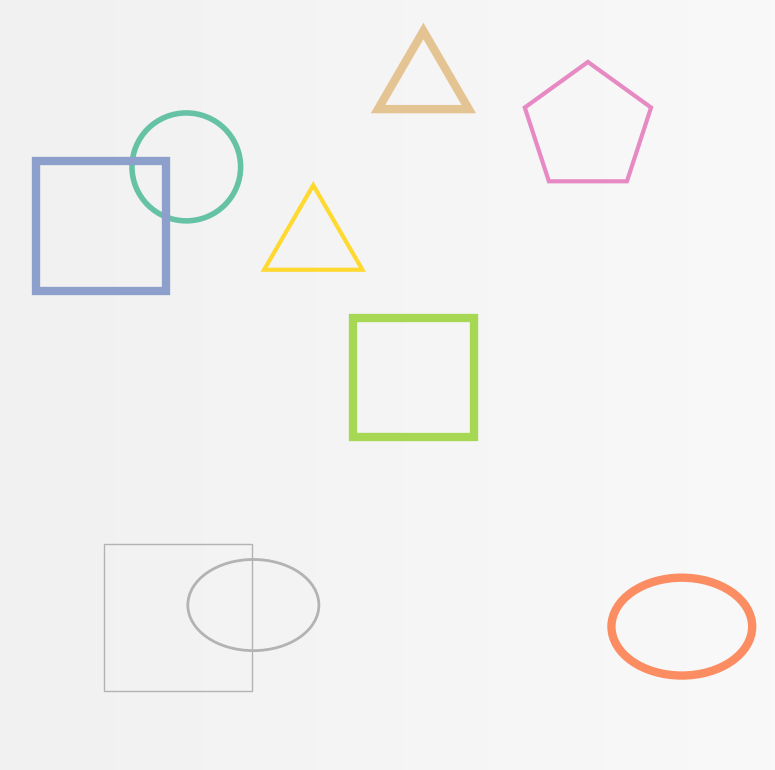[{"shape": "circle", "thickness": 2, "radius": 0.35, "center": [0.24, 0.783]}, {"shape": "oval", "thickness": 3, "radius": 0.45, "center": [0.88, 0.186]}, {"shape": "square", "thickness": 3, "radius": 0.42, "center": [0.131, 0.707]}, {"shape": "pentagon", "thickness": 1.5, "radius": 0.43, "center": [0.759, 0.834]}, {"shape": "square", "thickness": 3, "radius": 0.39, "center": [0.534, 0.51]}, {"shape": "triangle", "thickness": 1.5, "radius": 0.37, "center": [0.404, 0.686]}, {"shape": "triangle", "thickness": 3, "radius": 0.34, "center": [0.546, 0.892]}, {"shape": "square", "thickness": 0.5, "radius": 0.48, "center": [0.23, 0.198]}, {"shape": "oval", "thickness": 1, "radius": 0.42, "center": [0.327, 0.214]}]